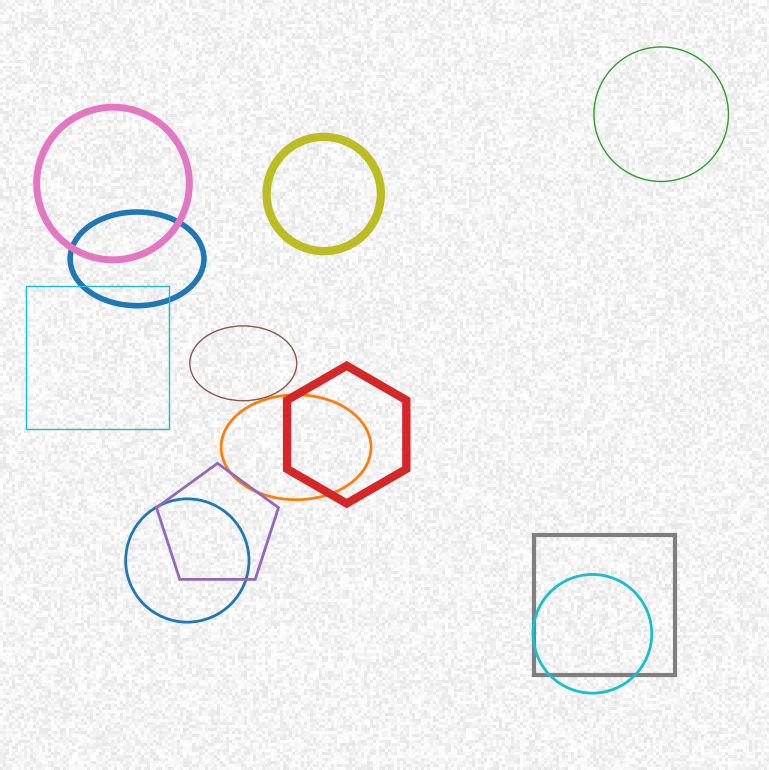[{"shape": "oval", "thickness": 2, "radius": 0.43, "center": [0.178, 0.664]}, {"shape": "circle", "thickness": 1, "radius": 0.4, "center": [0.243, 0.272]}, {"shape": "oval", "thickness": 1, "radius": 0.49, "center": [0.384, 0.419]}, {"shape": "circle", "thickness": 0.5, "radius": 0.44, "center": [0.859, 0.852]}, {"shape": "hexagon", "thickness": 3, "radius": 0.45, "center": [0.45, 0.436]}, {"shape": "pentagon", "thickness": 1, "radius": 0.42, "center": [0.282, 0.315]}, {"shape": "oval", "thickness": 0.5, "radius": 0.35, "center": [0.316, 0.528]}, {"shape": "circle", "thickness": 2.5, "radius": 0.5, "center": [0.147, 0.762]}, {"shape": "square", "thickness": 1.5, "radius": 0.46, "center": [0.785, 0.214]}, {"shape": "circle", "thickness": 3, "radius": 0.37, "center": [0.42, 0.748]}, {"shape": "square", "thickness": 0.5, "radius": 0.46, "center": [0.127, 0.535]}, {"shape": "circle", "thickness": 1, "radius": 0.39, "center": [0.769, 0.177]}]